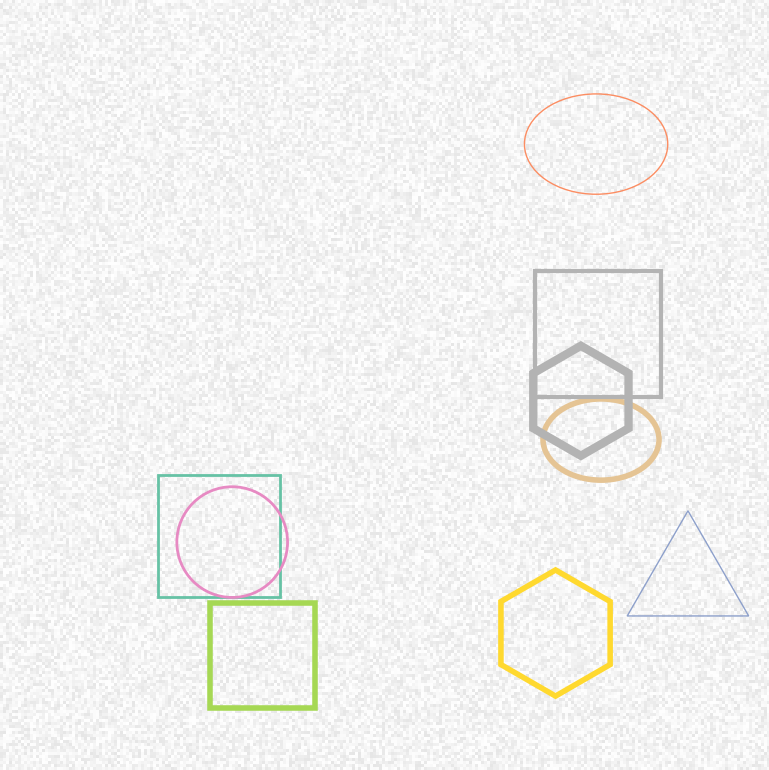[{"shape": "square", "thickness": 1, "radius": 0.4, "center": [0.284, 0.304]}, {"shape": "oval", "thickness": 0.5, "radius": 0.47, "center": [0.774, 0.813]}, {"shape": "triangle", "thickness": 0.5, "radius": 0.46, "center": [0.893, 0.246]}, {"shape": "circle", "thickness": 1, "radius": 0.36, "center": [0.302, 0.296]}, {"shape": "square", "thickness": 2, "radius": 0.34, "center": [0.341, 0.149]}, {"shape": "hexagon", "thickness": 2, "radius": 0.41, "center": [0.721, 0.178]}, {"shape": "oval", "thickness": 2, "radius": 0.38, "center": [0.781, 0.429]}, {"shape": "square", "thickness": 1.5, "radius": 0.41, "center": [0.776, 0.566]}, {"shape": "hexagon", "thickness": 3, "radius": 0.36, "center": [0.754, 0.48]}]